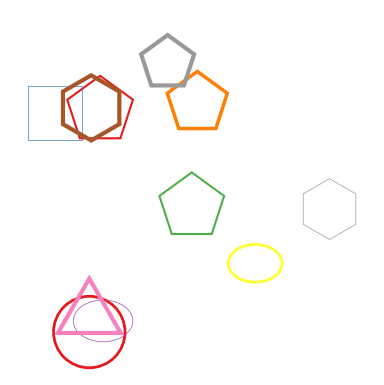[{"shape": "pentagon", "thickness": 1.5, "radius": 0.45, "center": [0.26, 0.713]}, {"shape": "circle", "thickness": 2, "radius": 0.46, "center": [0.232, 0.138]}, {"shape": "square", "thickness": 0.5, "radius": 0.35, "center": [0.142, 0.706]}, {"shape": "pentagon", "thickness": 1.5, "radius": 0.44, "center": [0.498, 0.464]}, {"shape": "oval", "thickness": 0.5, "radius": 0.39, "center": [0.268, 0.166]}, {"shape": "pentagon", "thickness": 2.5, "radius": 0.41, "center": [0.513, 0.732]}, {"shape": "oval", "thickness": 2, "radius": 0.35, "center": [0.663, 0.316]}, {"shape": "hexagon", "thickness": 3, "radius": 0.42, "center": [0.237, 0.72]}, {"shape": "triangle", "thickness": 3, "radius": 0.47, "center": [0.232, 0.182]}, {"shape": "pentagon", "thickness": 3, "radius": 0.36, "center": [0.435, 0.837]}, {"shape": "hexagon", "thickness": 0.5, "radius": 0.39, "center": [0.856, 0.457]}]